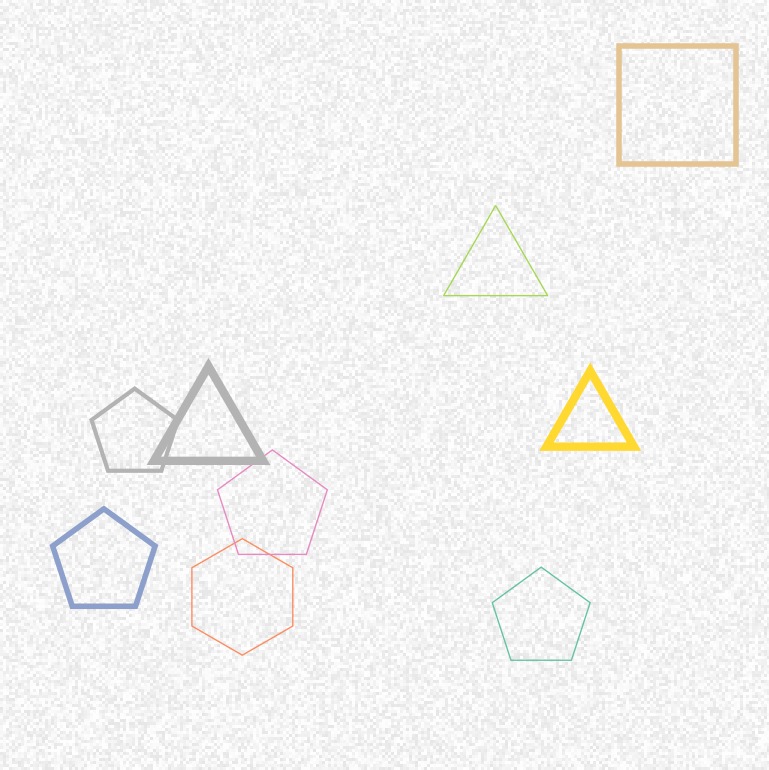[{"shape": "pentagon", "thickness": 0.5, "radius": 0.33, "center": [0.703, 0.197]}, {"shape": "hexagon", "thickness": 0.5, "radius": 0.38, "center": [0.315, 0.225]}, {"shape": "pentagon", "thickness": 2, "radius": 0.35, "center": [0.135, 0.269]}, {"shape": "pentagon", "thickness": 0.5, "radius": 0.37, "center": [0.354, 0.341]}, {"shape": "triangle", "thickness": 0.5, "radius": 0.39, "center": [0.644, 0.655]}, {"shape": "triangle", "thickness": 3, "radius": 0.33, "center": [0.766, 0.453]}, {"shape": "square", "thickness": 2, "radius": 0.38, "center": [0.879, 0.864]}, {"shape": "triangle", "thickness": 3, "radius": 0.41, "center": [0.271, 0.442]}, {"shape": "pentagon", "thickness": 1.5, "radius": 0.29, "center": [0.175, 0.436]}]